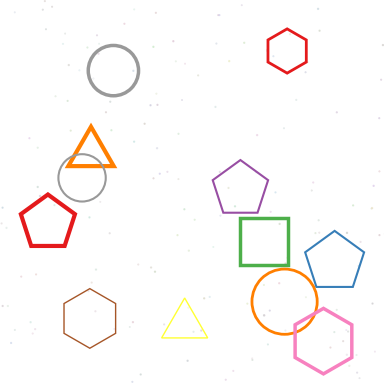[{"shape": "pentagon", "thickness": 3, "radius": 0.37, "center": [0.124, 0.421]}, {"shape": "hexagon", "thickness": 2, "radius": 0.29, "center": [0.746, 0.868]}, {"shape": "pentagon", "thickness": 1.5, "radius": 0.4, "center": [0.869, 0.32]}, {"shape": "square", "thickness": 2.5, "radius": 0.31, "center": [0.685, 0.373]}, {"shape": "pentagon", "thickness": 1.5, "radius": 0.38, "center": [0.624, 0.509]}, {"shape": "triangle", "thickness": 3, "radius": 0.34, "center": [0.236, 0.603]}, {"shape": "circle", "thickness": 2, "radius": 0.42, "center": [0.739, 0.216]}, {"shape": "triangle", "thickness": 1, "radius": 0.35, "center": [0.48, 0.157]}, {"shape": "hexagon", "thickness": 1, "radius": 0.39, "center": [0.233, 0.173]}, {"shape": "hexagon", "thickness": 2.5, "radius": 0.43, "center": [0.84, 0.114]}, {"shape": "circle", "thickness": 1.5, "radius": 0.31, "center": [0.213, 0.538]}, {"shape": "circle", "thickness": 2.5, "radius": 0.33, "center": [0.295, 0.817]}]